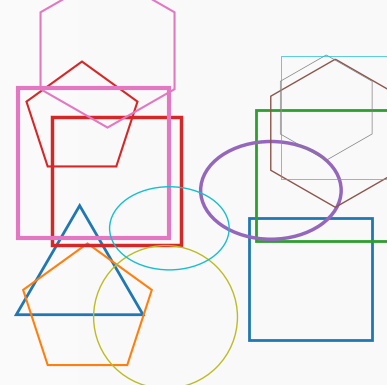[{"shape": "square", "thickness": 2, "radius": 0.79, "center": [0.801, 0.276]}, {"shape": "triangle", "thickness": 2, "radius": 0.94, "center": [0.206, 0.277]}, {"shape": "pentagon", "thickness": 1.5, "radius": 0.87, "center": [0.226, 0.193]}, {"shape": "square", "thickness": 2, "radius": 0.85, "center": [0.83, 0.545]}, {"shape": "pentagon", "thickness": 1.5, "radius": 0.75, "center": [0.212, 0.69]}, {"shape": "square", "thickness": 2.5, "radius": 0.83, "center": [0.301, 0.531]}, {"shape": "oval", "thickness": 2.5, "radius": 0.91, "center": [0.699, 0.506]}, {"shape": "hexagon", "thickness": 1, "radius": 0.96, "center": [0.865, 0.654]}, {"shape": "hexagon", "thickness": 1.5, "radius": 1.0, "center": [0.278, 0.868]}, {"shape": "square", "thickness": 3, "radius": 0.97, "center": [0.241, 0.576]}, {"shape": "hexagon", "thickness": 0.5, "radius": 0.68, "center": [0.842, 0.72]}, {"shape": "circle", "thickness": 1, "radius": 0.93, "center": [0.427, 0.177]}, {"shape": "square", "thickness": 0.5, "radius": 0.8, "center": [0.885, 0.694]}, {"shape": "oval", "thickness": 1, "radius": 0.77, "center": [0.437, 0.407]}]